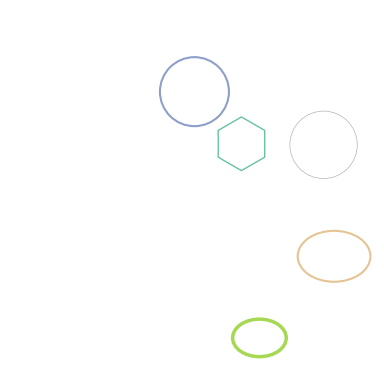[{"shape": "hexagon", "thickness": 1, "radius": 0.35, "center": [0.627, 0.627]}, {"shape": "circle", "thickness": 1.5, "radius": 0.45, "center": [0.505, 0.762]}, {"shape": "oval", "thickness": 2.5, "radius": 0.35, "center": [0.674, 0.122]}, {"shape": "oval", "thickness": 1.5, "radius": 0.47, "center": [0.868, 0.334]}, {"shape": "circle", "thickness": 0.5, "radius": 0.44, "center": [0.84, 0.624]}]